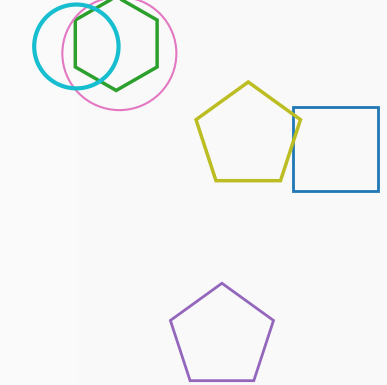[{"shape": "square", "thickness": 2, "radius": 0.55, "center": [0.866, 0.613]}, {"shape": "hexagon", "thickness": 2.5, "radius": 0.61, "center": [0.3, 0.887]}, {"shape": "pentagon", "thickness": 2, "radius": 0.7, "center": [0.573, 0.124]}, {"shape": "circle", "thickness": 1.5, "radius": 0.74, "center": [0.308, 0.861]}, {"shape": "pentagon", "thickness": 2.5, "radius": 0.71, "center": [0.641, 0.645]}, {"shape": "circle", "thickness": 3, "radius": 0.54, "center": [0.197, 0.879]}]